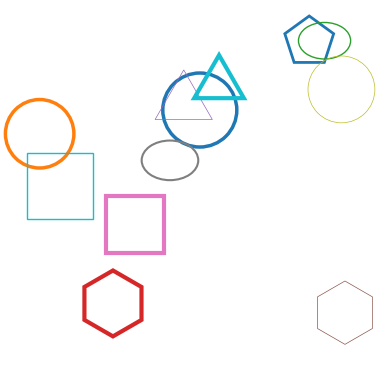[{"shape": "pentagon", "thickness": 2, "radius": 0.33, "center": [0.803, 0.892]}, {"shape": "circle", "thickness": 2.5, "radius": 0.48, "center": [0.519, 0.714]}, {"shape": "circle", "thickness": 2.5, "radius": 0.44, "center": [0.103, 0.653]}, {"shape": "oval", "thickness": 1, "radius": 0.34, "center": [0.843, 0.894]}, {"shape": "hexagon", "thickness": 3, "radius": 0.43, "center": [0.293, 0.212]}, {"shape": "triangle", "thickness": 0.5, "radius": 0.43, "center": [0.477, 0.732]}, {"shape": "hexagon", "thickness": 0.5, "radius": 0.41, "center": [0.896, 0.188]}, {"shape": "square", "thickness": 3, "radius": 0.38, "center": [0.351, 0.417]}, {"shape": "oval", "thickness": 1.5, "radius": 0.37, "center": [0.441, 0.583]}, {"shape": "circle", "thickness": 0.5, "radius": 0.43, "center": [0.887, 0.768]}, {"shape": "square", "thickness": 1, "radius": 0.43, "center": [0.155, 0.516]}, {"shape": "triangle", "thickness": 3, "radius": 0.37, "center": [0.569, 0.782]}]